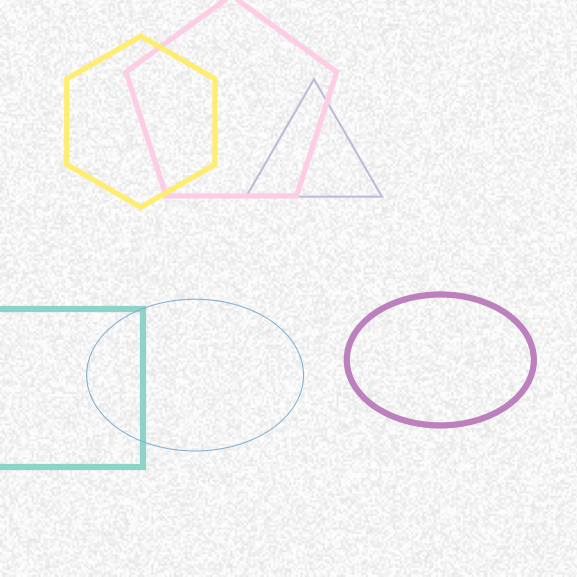[{"shape": "square", "thickness": 3, "radius": 0.68, "center": [0.11, 0.327]}, {"shape": "triangle", "thickness": 1, "radius": 0.68, "center": [0.544, 0.726]}, {"shape": "oval", "thickness": 0.5, "radius": 0.94, "center": [0.338, 0.35]}, {"shape": "pentagon", "thickness": 2.5, "radius": 0.96, "center": [0.401, 0.815]}, {"shape": "oval", "thickness": 3, "radius": 0.81, "center": [0.762, 0.376]}, {"shape": "hexagon", "thickness": 2.5, "radius": 0.74, "center": [0.244, 0.788]}]